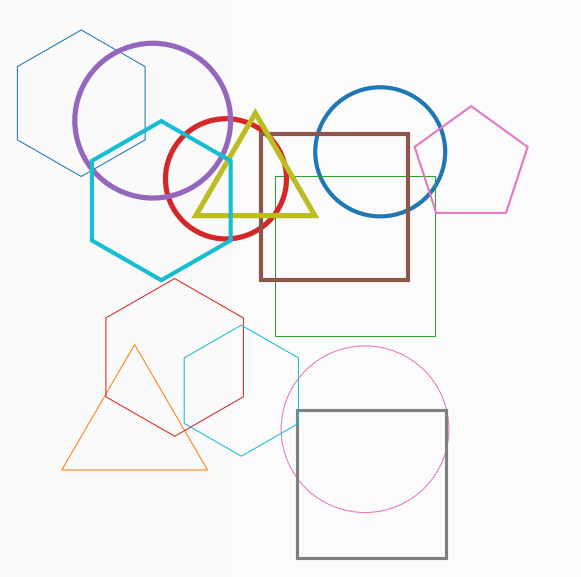[{"shape": "circle", "thickness": 2, "radius": 0.56, "center": [0.654, 0.736]}, {"shape": "hexagon", "thickness": 0.5, "radius": 0.63, "center": [0.14, 0.82]}, {"shape": "triangle", "thickness": 0.5, "radius": 0.72, "center": [0.232, 0.258]}, {"shape": "square", "thickness": 0.5, "radius": 0.69, "center": [0.611, 0.556]}, {"shape": "hexagon", "thickness": 0.5, "radius": 0.68, "center": [0.3, 0.38]}, {"shape": "circle", "thickness": 2.5, "radius": 0.52, "center": [0.389, 0.689]}, {"shape": "circle", "thickness": 2.5, "radius": 0.67, "center": [0.263, 0.79]}, {"shape": "square", "thickness": 2, "radius": 0.63, "center": [0.575, 0.641]}, {"shape": "circle", "thickness": 0.5, "radius": 0.72, "center": [0.628, 0.256]}, {"shape": "pentagon", "thickness": 1, "radius": 0.51, "center": [0.811, 0.713]}, {"shape": "square", "thickness": 1.5, "radius": 0.64, "center": [0.639, 0.161]}, {"shape": "triangle", "thickness": 2.5, "radius": 0.59, "center": [0.439, 0.685]}, {"shape": "hexagon", "thickness": 0.5, "radius": 0.57, "center": [0.415, 0.323]}, {"shape": "hexagon", "thickness": 2, "radius": 0.69, "center": [0.277, 0.652]}]